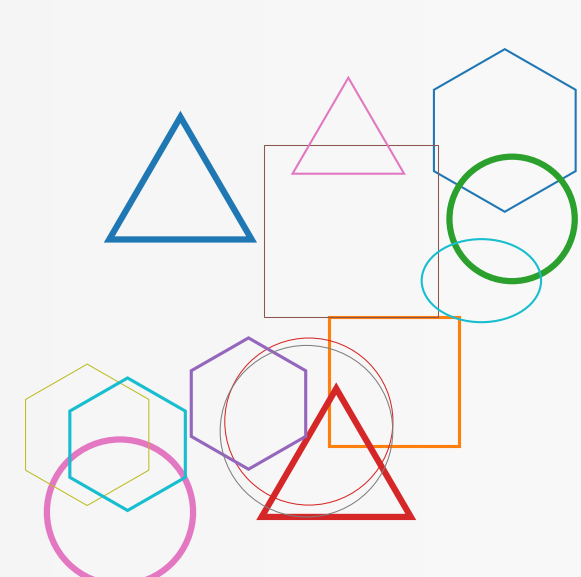[{"shape": "hexagon", "thickness": 1, "radius": 0.7, "center": [0.868, 0.773]}, {"shape": "triangle", "thickness": 3, "radius": 0.71, "center": [0.31, 0.655]}, {"shape": "square", "thickness": 1.5, "radius": 0.56, "center": [0.679, 0.338]}, {"shape": "circle", "thickness": 3, "radius": 0.54, "center": [0.881, 0.62]}, {"shape": "triangle", "thickness": 3, "radius": 0.74, "center": [0.578, 0.178]}, {"shape": "circle", "thickness": 0.5, "radius": 0.72, "center": [0.531, 0.269]}, {"shape": "hexagon", "thickness": 1.5, "radius": 0.57, "center": [0.428, 0.3]}, {"shape": "square", "thickness": 0.5, "radius": 0.75, "center": [0.604, 0.599]}, {"shape": "circle", "thickness": 3, "radius": 0.63, "center": [0.206, 0.112]}, {"shape": "triangle", "thickness": 1, "radius": 0.55, "center": [0.599, 0.754]}, {"shape": "circle", "thickness": 0.5, "radius": 0.74, "center": [0.527, 0.252]}, {"shape": "hexagon", "thickness": 0.5, "radius": 0.61, "center": [0.15, 0.246]}, {"shape": "hexagon", "thickness": 1.5, "radius": 0.57, "center": [0.219, 0.23]}, {"shape": "oval", "thickness": 1, "radius": 0.51, "center": [0.828, 0.513]}]